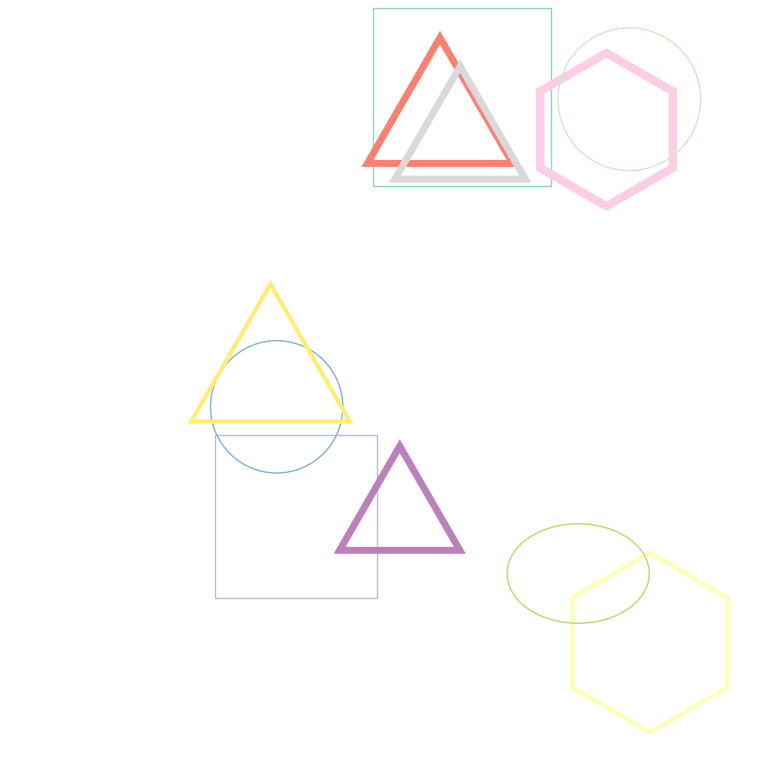[{"shape": "square", "thickness": 0.5, "radius": 0.58, "center": [0.6, 0.874]}, {"shape": "hexagon", "thickness": 1.5, "radius": 0.58, "center": [0.844, 0.166]}, {"shape": "square", "thickness": 0.5, "radius": 0.53, "center": [0.384, 0.329]}, {"shape": "triangle", "thickness": 2.5, "radius": 0.54, "center": [0.571, 0.842]}, {"shape": "circle", "thickness": 0.5, "radius": 0.43, "center": [0.359, 0.472]}, {"shape": "oval", "thickness": 0.5, "radius": 0.46, "center": [0.751, 0.255]}, {"shape": "hexagon", "thickness": 3, "radius": 0.5, "center": [0.788, 0.832]}, {"shape": "triangle", "thickness": 2.5, "radius": 0.49, "center": [0.598, 0.816]}, {"shape": "triangle", "thickness": 2.5, "radius": 0.45, "center": [0.519, 0.33]}, {"shape": "circle", "thickness": 0.5, "radius": 0.46, "center": [0.817, 0.871]}, {"shape": "triangle", "thickness": 1.5, "radius": 0.59, "center": [0.351, 0.512]}]